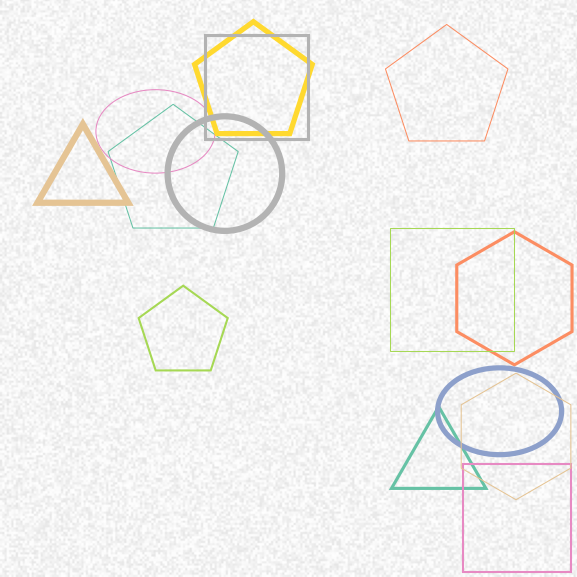[{"shape": "pentagon", "thickness": 0.5, "radius": 0.59, "center": [0.3, 0.7]}, {"shape": "triangle", "thickness": 1.5, "radius": 0.47, "center": [0.76, 0.201]}, {"shape": "pentagon", "thickness": 0.5, "radius": 0.56, "center": [0.773, 0.845]}, {"shape": "hexagon", "thickness": 1.5, "radius": 0.58, "center": [0.891, 0.483]}, {"shape": "oval", "thickness": 2.5, "radius": 0.54, "center": [0.865, 0.287]}, {"shape": "oval", "thickness": 0.5, "radius": 0.52, "center": [0.269, 0.772]}, {"shape": "square", "thickness": 1, "radius": 0.47, "center": [0.895, 0.103]}, {"shape": "pentagon", "thickness": 1, "radius": 0.41, "center": [0.317, 0.423]}, {"shape": "square", "thickness": 0.5, "radius": 0.53, "center": [0.783, 0.498]}, {"shape": "pentagon", "thickness": 2.5, "radius": 0.54, "center": [0.439, 0.854]}, {"shape": "hexagon", "thickness": 0.5, "radius": 0.55, "center": [0.894, 0.243]}, {"shape": "triangle", "thickness": 3, "radius": 0.45, "center": [0.144, 0.693]}, {"shape": "circle", "thickness": 3, "radius": 0.5, "center": [0.389, 0.699]}, {"shape": "square", "thickness": 1.5, "radius": 0.45, "center": [0.444, 0.848]}]